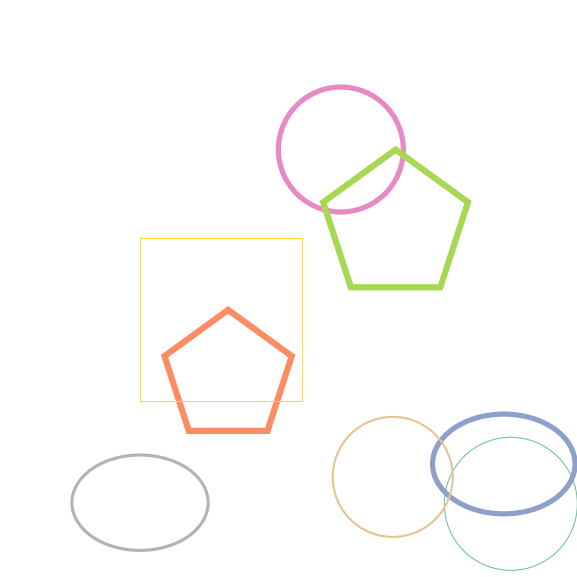[{"shape": "circle", "thickness": 0.5, "radius": 0.58, "center": [0.885, 0.127]}, {"shape": "pentagon", "thickness": 3, "radius": 0.58, "center": [0.395, 0.347]}, {"shape": "oval", "thickness": 2.5, "radius": 0.62, "center": [0.872, 0.196]}, {"shape": "circle", "thickness": 2.5, "radius": 0.54, "center": [0.59, 0.74]}, {"shape": "pentagon", "thickness": 3, "radius": 0.66, "center": [0.685, 0.608]}, {"shape": "square", "thickness": 0.5, "radius": 0.7, "center": [0.382, 0.446]}, {"shape": "circle", "thickness": 1, "radius": 0.52, "center": [0.68, 0.173]}, {"shape": "oval", "thickness": 1.5, "radius": 0.59, "center": [0.242, 0.129]}]